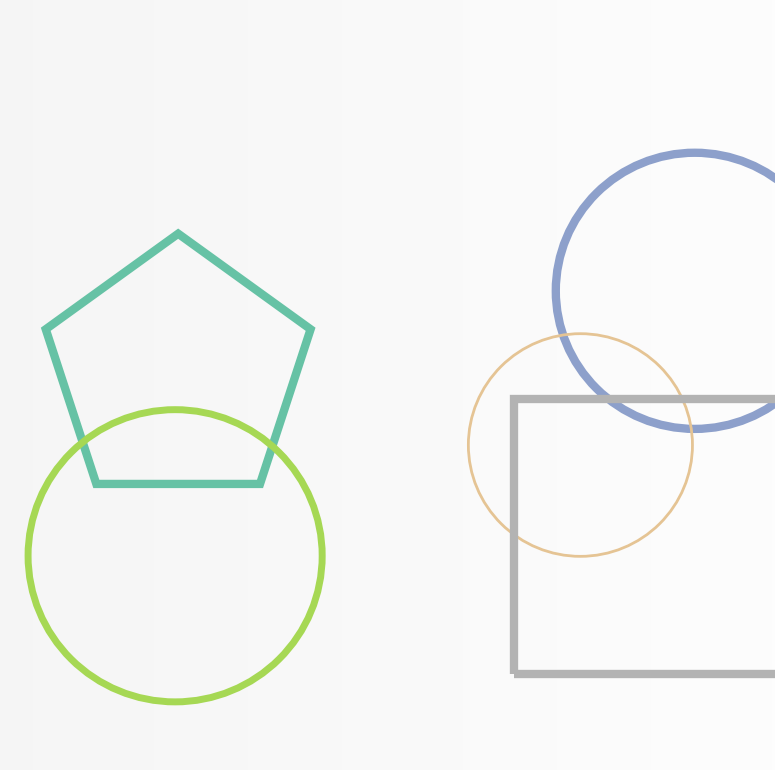[{"shape": "pentagon", "thickness": 3, "radius": 0.9, "center": [0.23, 0.517]}, {"shape": "circle", "thickness": 3, "radius": 0.9, "center": [0.896, 0.622]}, {"shape": "circle", "thickness": 2.5, "radius": 0.95, "center": [0.226, 0.278]}, {"shape": "circle", "thickness": 1, "radius": 0.72, "center": [0.749, 0.422]}, {"shape": "square", "thickness": 3, "radius": 0.89, "center": [0.842, 0.304]}]